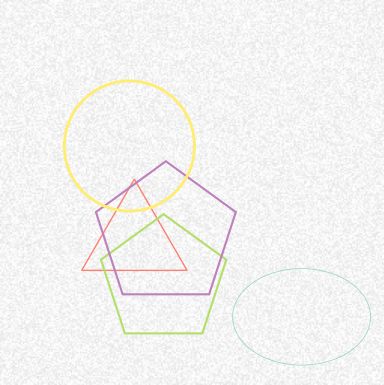[{"shape": "oval", "thickness": 0.5, "radius": 0.9, "center": [0.783, 0.177]}, {"shape": "triangle", "thickness": 1, "radius": 0.79, "center": [0.349, 0.377]}, {"shape": "pentagon", "thickness": 1.5, "radius": 0.86, "center": [0.425, 0.273]}, {"shape": "pentagon", "thickness": 1.5, "radius": 0.96, "center": [0.431, 0.39]}, {"shape": "circle", "thickness": 2, "radius": 0.85, "center": [0.336, 0.621]}]